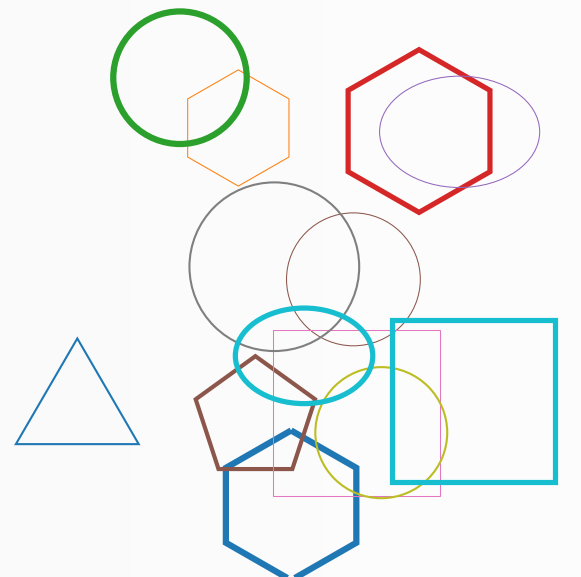[{"shape": "hexagon", "thickness": 3, "radius": 0.65, "center": [0.501, 0.124]}, {"shape": "triangle", "thickness": 1, "radius": 0.61, "center": [0.133, 0.291]}, {"shape": "hexagon", "thickness": 0.5, "radius": 0.5, "center": [0.41, 0.778]}, {"shape": "circle", "thickness": 3, "radius": 0.57, "center": [0.31, 0.865]}, {"shape": "hexagon", "thickness": 2.5, "radius": 0.7, "center": [0.721, 0.772]}, {"shape": "oval", "thickness": 0.5, "radius": 0.69, "center": [0.791, 0.771]}, {"shape": "pentagon", "thickness": 2, "radius": 0.54, "center": [0.439, 0.274]}, {"shape": "circle", "thickness": 0.5, "radius": 0.58, "center": [0.608, 0.515]}, {"shape": "square", "thickness": 0.5, "radius": 0.72, "center": [0.613, 0.284]}, {"shape": "circle", "thickness": 1, "radius": 0.73, "center": [0.472, 0.537]}, {"shape": "circle", "thickness": 1, "radius": 0.57, "center": [0.656, 0.25]}, {"shape": "square", "thickness": 2.5, "radius": 0.7, "center": [0.815, 0.305]}, {"shape": "oval", "thickness": 2.5, "radius": 0.59, "center": [0.523, 0.383]}]